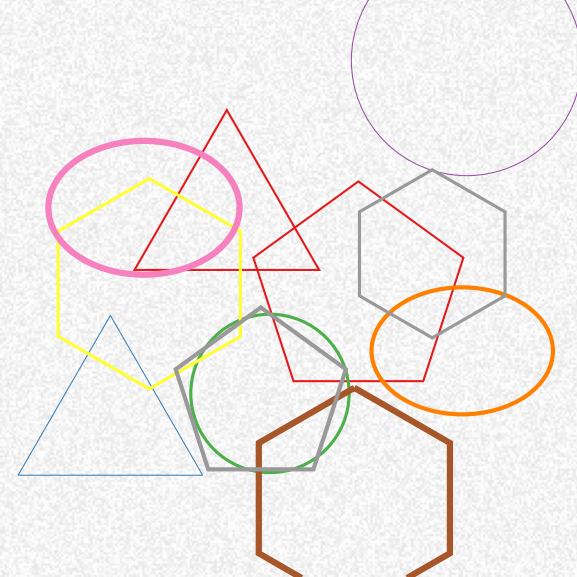[{"shape": "pentagon", "thickness": 1, "radius": 0.96, "center": [0.621, 0.494]}, {"shape": "triangle", "thickness": 1, "radius": 0.92, "center": [0.393, 0.624]}, {"shape": "triangle", "thickness": 0.5, "radius": 0.92, "center": [0.191, 0.268]}, {"shape": "circle", "thickness": 1.5, "radius": 0.69, "center": [0.467, 0.318]}, {"shape": "circle", "thickness": 0.5, "radius": 1.0, "center": [0.808, 0.895]}, {"shape": "oval", "thickness": 2, "radius": 0.79, "center": [0.8, 0.392]}, {"shape": "hexagon", "thickness": 1.5, "radius": 0.91, "center": [0.259, 0.508]}, {"shape": "hexagon", "thickness": 3, "radius": 0.96, "center": [0.614, 0.137]}, {"shape": "oval", "thickness": 3, "radius": 0.83, "center": [0.249, 0.639]}, {"shape": "pentagon", "thickness": 2, "radius": 0.77, "center": [0.452, 0.312]}, {"shape": "hexagon", "thickness": 1.5, "radius": 0.73, "center": [0.748, 0.56]}]